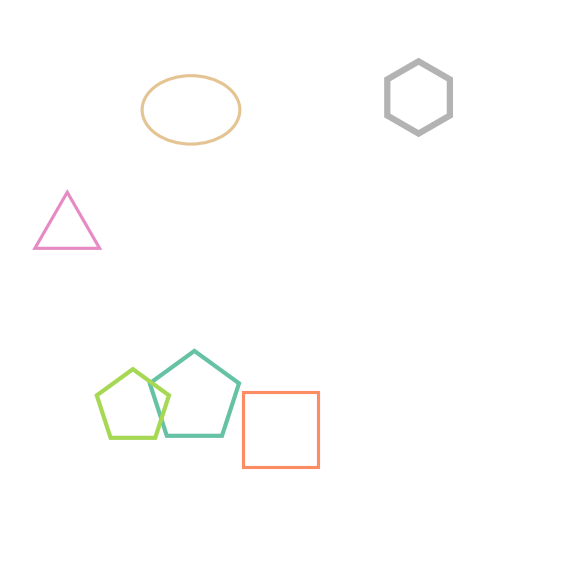[{"shape": "pentagon", "thickness": 2, "radius": 0.41, "center": [0.337, 0.31]}, {"shape": "square", "thickness": 1.5, "radius": 0.33, "center": [0.486, 0.255]}, {"shape": "triangle", "thickness": 1.5, "radius": 0.32, "center": [0.116, 0.602]}, {"shape": "pentagon", "thickness": 2, "radius": 0.33, "center": [0.23, 0.294]}, {"shape": "oval", "thickness": 1.5, "radius": 0.42, "center": [0.331, 0.809]}, {"shape": "hexagon", "thickness": 3, "radius": 0.31, "center": [0.725, 0.83]}]